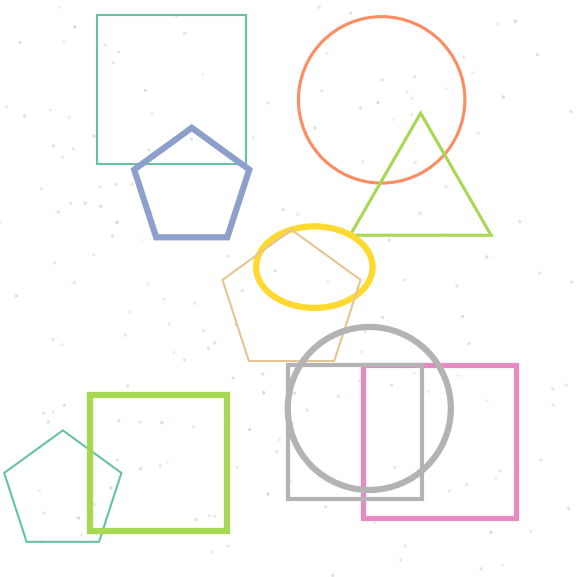[{"shape": "square", "thickness": 1, "radius": 0.64, "center": [0.297, 0.844]}, {"shape": "pentagon", "thickness": 1, "radius": 0.53, "center": [0.109, 0.147]}, {"shape": "circle", "thickness": 1.5, "radius": 0.72, "center": [0.661, 0.826]}, {"shape": "pentagon", "thickness": 3, "radius": 0.52, "center": [0.332, 0.673]}, {"shape": "square", "thickness": 2.5, "radius": 0.66, "center": [0.761, 0.235]}, {"shape": "triangle", "thickness": 1.5, "radius": 0.7, "center": [0.728, 0.662]}, {"shape": "square", "thickness": 3, "radius": 0.59, "center": [0.274, 0.197]}, {"shape": "oval", "thickness": 3, "radius": 0.5, "center": [0.544, 0.537]}, {"shape": "pentagon", "thickness": 1, "radius": 0.63, "center": [0.505, 0.476]}, {"shape": "circle", "thickness": 3, "radius": 0.71, "center": [0.639, 0.292]}, {"shape": "square", "thickness": 2, "radius": 0.58, "center": [0.615, 0.251]}]